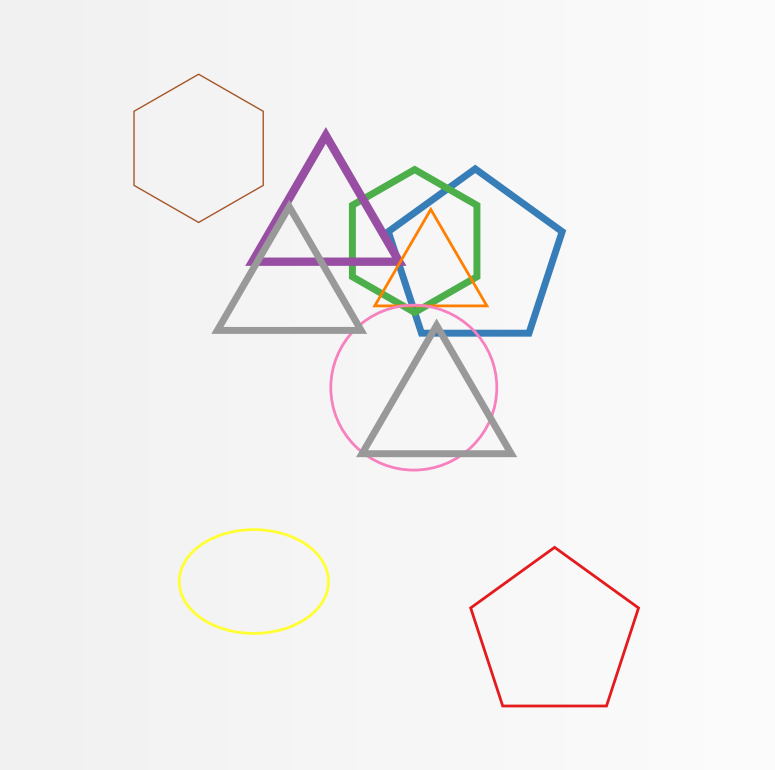[{"shape": "pentagon", "thickness": 1, "radius": 0.57, "center": [0.716, 0.175]}, {"shape": "pentagon", "thickness": 2.5, "radius": 0.59, "center": [0.613, 0.663]}, {"shape": "hexagon", "thickness": 2.5, "radius": 0.46, "center": [0.535, 0.687]}, {"shape": "triangle", "thickness": 3, "radius": 0.55, "center": [0.42, 0.715]}, {"shape": "triangle", "thickness": 1, "radius": 0.42, "center": [0.556, 0.645]}, {"shape": "oval", "thickness": 1, "radius": 0.48, "center": [0.328, 0.245]}, {"shape": "hexagon", "thickness": 0.5, "radius": 0.48, "center": [0.256, 0.807]}, {"shape": "circle", "thickness": 1, "radius": 0.54, "center": [0.534, 0.497]}, {"shape": "triangle", "thickness": 2.5, "radius": 0.54, "center": [0.373, 0.624]}, {"shape": "triangle", "thickness": 2.5, "radius": 0.56, "center": [0.563, 0.466]}]